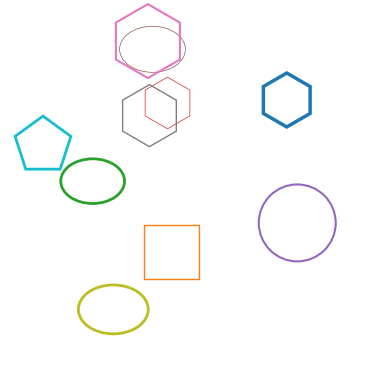[{"shape": "hexagon", "thickness": 2.5, "radius": 0.35, "center": [0.745, 0.74]}, {"shape": "square", "thickness": 1, "radius": 0.35, "center": [0.446, 0.345]}, {"shape": "oval", "thickness": 2, "radius": 0.41, "center": [0.241, 0.529]}, {"shape": "hexagon", "thickness": 0.5, "radius": 0.34, "center": [0.435, 0.733]}, {"shape": "circle", "thickness": 1.5, "radius": 0.5, "center": [0.772, 0.421]}, {"shape": "oval", "thickness": 0.5, "radius": 0.43, "center": [0.396, 0.872]}, {"shape": "hexagon", "thickness": 1.5, "radius": 0.48, "center": [0.384, 0.893]}, {"shape": "hexagon", "thickness": 1, "radius": 0.4, "center": [0.388, 0.7]}, {"shape": "oval", "thickness": 2, "radius": 0.45, "center": [0.294, 0.196]}, {"shape": "pentagon", "thickness": 2, "radius": 0.38, "center": [0.112, 0.622]}]